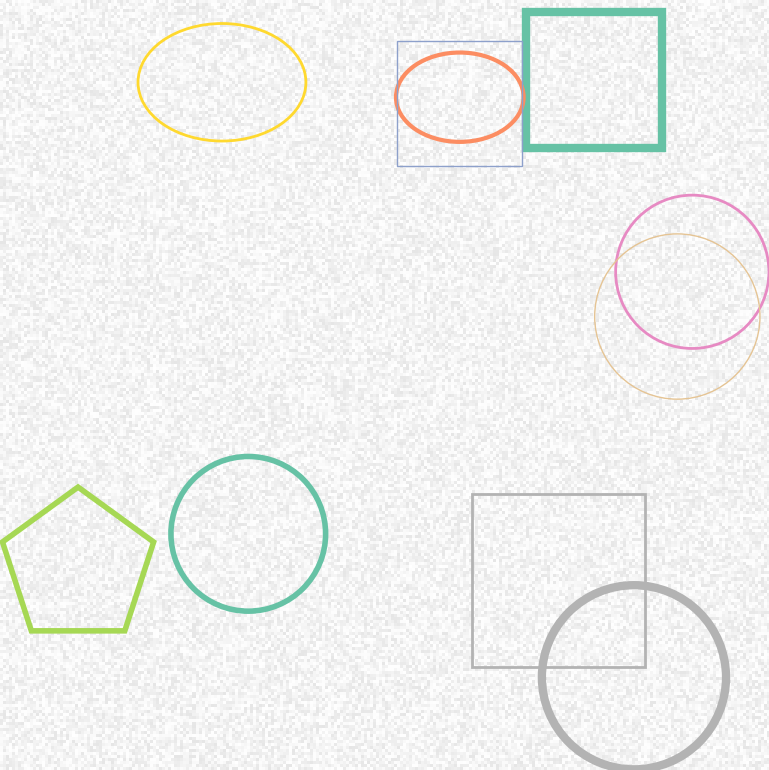[{"shape": "square", "thickness": 3, "radius": 0.44, "center": [0.771, 0.896]}, {"shape": "circle", "thickness": 2, "radius": 0.5, "center": [0.322, 0.307]}, {"shape": "oval", "thickness": 1.5, "radius": 0.41, "center": [0.597, 0.874]}, {"shape": "square", "thickness": 0.5, "radius": 0.41, "center": [0.597, 0.866]}, {"shape": "circle", "thickness": 1, "radius": 0.5, "center": [0.899, 0.647]}, {"shape": "pentagon", "thickness": 2, "radius": 0.52, "center": [0.101, 0.264]}, {"shape": "oval", "thickness": 1, "radius": 0.55, "center": [0.288, 0.893]}, {"shape": "circle", "thickness": 0.5, "radius": 0.54, "center": [0.88, 0.589]}, {"shape": "circle", "thickness": 3, "radius": 0.6, "center": [0.823, 0.12]}, {"shape": "square", "thickness": 1, "radius": 0.56, "center": [0.725, 0.246]}]